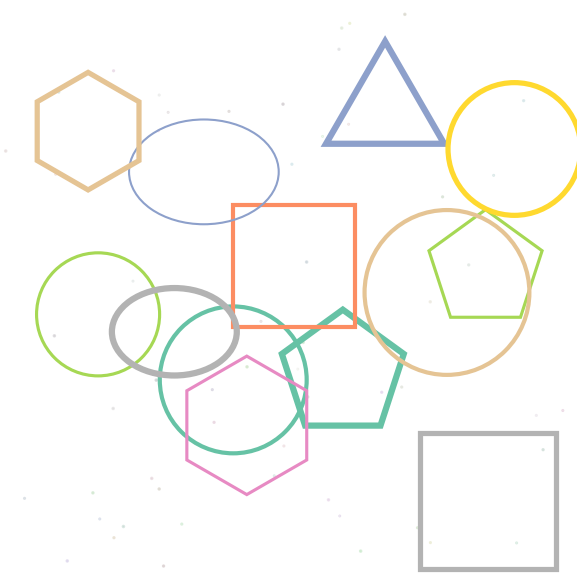[{"shape": "pentagon", "thickness": 3, "radius": 0.55, "center": [0.594, 0.352]}, {"shape": "circle", "thickness": 2, "radius": 0.64, "center": [0.404, 0.341]}, {"shape": "square", "thickness": 2, "radius": 0.53, "center": [0.509, 0.538]}, {"shape": "triangle", "thickness": 3, "radius": 0.59, "center": [0.667, 0.809]}, {"shape": "oval", "thickness": 1, "radius": 0.65, "center": [0.353, 0.702]}, {"shape": "hexagon", "thickness": 1.5, "radius": 0.6, "center": [0.427, 0.263]}, {"shape": "circle", "thickness": 1.5, "radius": 0.53, "center": [0.17, 0.455]}, {"shape": "pentagon", "thickness": 1.5, "radius": 0.52, "center": [0.841, 0.533]}, {"shape": "circle", "thickness": 2.5, "radius": 0.57, "center": [0.891, 0.741]}, {"shape": "circle", "thickness": 2, "radius": 0.71, "center": [0.774, 0.493]}, {"shape": "hexagon", "thickness": 2.5, "radius": 0.51, "center": [0.153, 0.772]}, {"shape": "oval", "thickness": 3, "radius": 0.54, "center": [0.302, 0.425]}, {"shape": "square", "thickness": 2.5, "radius": 0.59, "center": [0.845, 0.132]}]